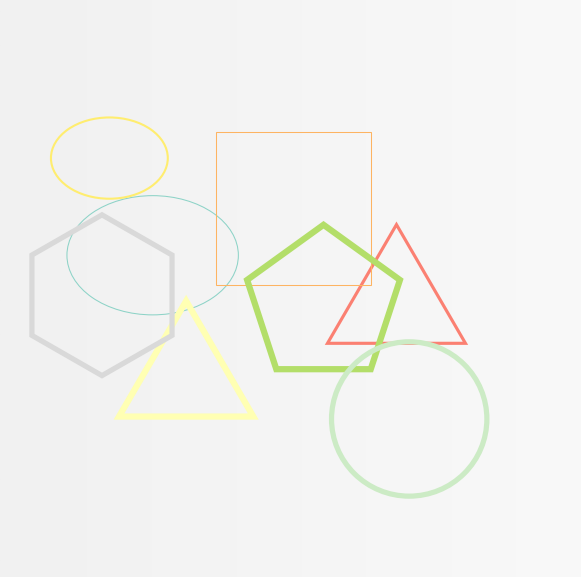[{"shape": "oval", "thickness": 0.5, "radius": 0.74, "center": [0.263, 0.557]}, {"shape": "triangle", "thickness": 3, "radius": 0.67, "center": [0.32, 0.345]}, {"shape": "triangle", "thickness": 1.5, "radius": 0.69, "center": [0.682, 0.473]}, {"shape": "square", "thickness": 0.5, "radius": 0.67, "center": [0.505, 0.638]}, {"shape": "pentagon", "thickness": 3, "radius": 0.69, "center": [0.557, 0.472]}, {"shape": "hexagon", "thickness": 2.5, "radius": 0.7, "center": [0.175, 0.488]}, {"shape": "circle", "thickness": 2.5, "radius": 0.67, "center": [0.704, 0.274]}, {"shape": "oval", "thickness": 1, "radius": 0.5, "center": [0.188, 0.725]}]